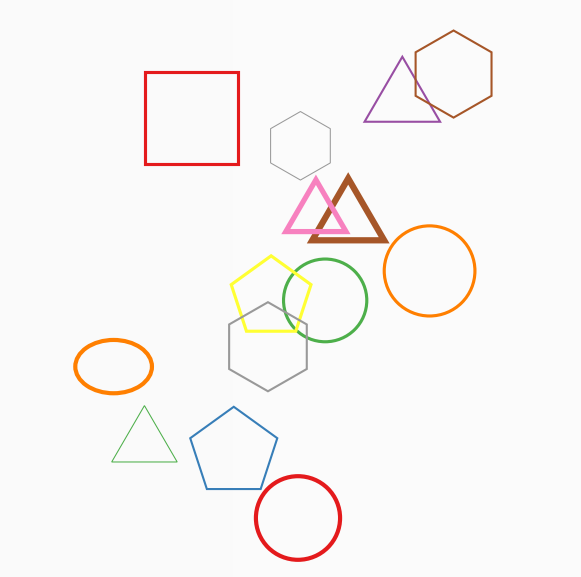[{"shape": "circle", "thickness": 2, "radius": 0.36, "center": [0.513, 0.102]}, {"shape": "square", "thickness": 1.5, "radius": 0.4, "center": [0.33, 0.795]}, {"shape": "pentagon", "thickness": 1, "radius": 0.39, "center": [0.402, 0.216]}, {"shape": "circle", "thickness": 1.5, "radius": 0.36, "center": [0.559, 0.479]}, {"shape": "triangle", "thickness": 0.5, "radius": 0.33, "center": [0.248, 0.232]}, {"shape": "triangle", "thickness": 1, "radius": 0.38, "center": [0.692, 0.826]}, {"shape": "oval", "thickness": 2, "radius": 0.33, "center": [0.195, 0.364]}, {"shape": "circle", "thickness": 1.5, "radius": 0.39, "center": [0.739, 0.53]}, {"shape": "pentagon", "thickness": 1.5, "radius": 0.36, "center": [0.466, 0.484]}, {"shape": "triangle", "thickness": 3, "radius": 0.36, "center": [0.599, 0.619]}, {"shape": "hexagon", "thickness": 1, "radius": 0.38, "center": [0.78, 0.871]}, {"shape": "triangle", "thickness": 2.5, "radius": 0.3, "center": [0.544, 0.628]}, {"shape": "hexagon", "thickness": 1, "radius": 0.39, "center": [0.461, 0.399]}, {"shape": "hexagon", "thickness": 0.5, "radius": 0.3, "center": [0.517, 0.747]}]